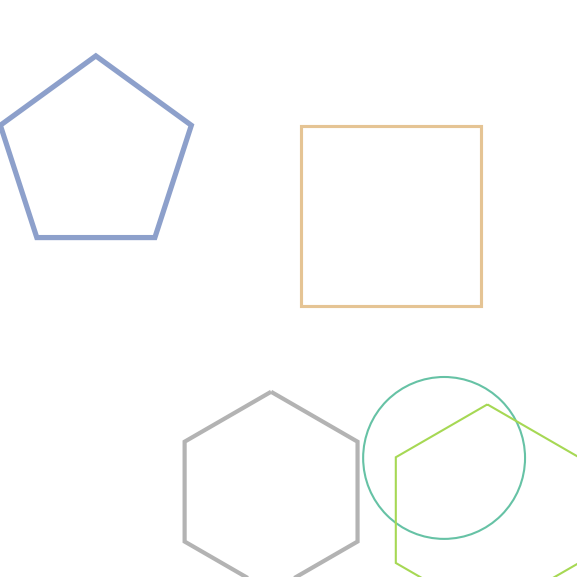[{"shape": "circle", "thickness": 1, "radius": 0.7, "center": [0.769, 0.206]}, {"shape": "pentagon", "thickness": 2.5, "radius": 0.87, "center": [0.166, 0.728]}, {"shape": "hexagon", "thickness": 1, "radius": 0.92, "center": [0.844, 0.116]}, {"shape": "square", "thickness": 1.5, "radius": 0.78, "center": [0.677, 0.625]}, {"shape": "hexagon", "thickness": 2, "radius": 0.86, "center": [0.469, 0.148]}]